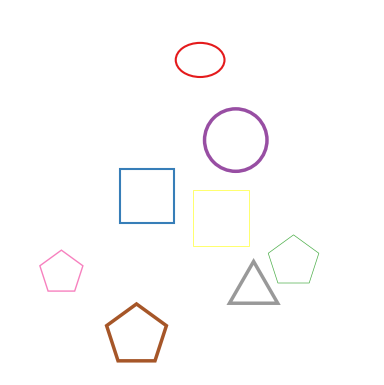[{"shape": "oval", "thickness": 1.5, "radius": 0.32, "center": [0.52, 0.844]}, {"shape": "square", "thickness": 1.5, "radius": 0.35, "center": [0.382, 0.491]}, {"shape": "pentagon", "thickness": 0.5, "radius": 0.35, "center": [0.762, 0.321]}, {"shape": "circle", "thickness": 2.5, "radius": 0.41, "center": [0.612, 0.636]}, {"shape": "square", "thickness": 0.5, "radius": 0.36, "center": [0.574, 0.434]}, {"shape": "pentagon", "thickness": 2.5, "radius": 0.41, "center": [0.355, 0.129]}, {"shape": "pentagon", "thickness": 1, "radius": 0.29, "center": [0.159, 0.291]}, {"shape": "triangle", "thickness": 2.5, "radius": 0.36, "center": [0.659, 0.249]}]